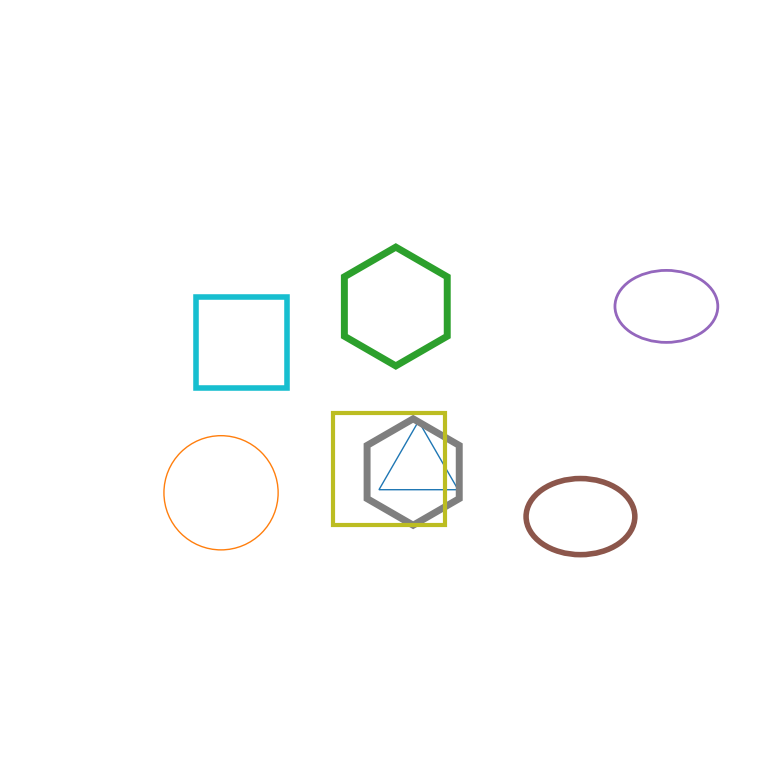[{"shape": "triangle", "thickness": 0.5, "radius": 0.3, "center": [0.544, 0.394]}, {"shape": "circle", "thickness": 0.5, "radius": 0.37, "center": [0.287, 0.36]}, {"shape": "hexagon", "thickness": 2.5, "radius": 0.39, "center": [0.514, 0.602]}, {"shape": "oval", "thickness": 1, "radius": 0.33, "center": [0.865, 0.602]}, {"shape": "oval", "thickness": 2, "radius": 0.35, "center": [0.754, 0.329]}, {"shape": "hexagon", "thickness": 2.5, "radius": 0.35, "center": [0.537, 0.387]}, {"shape": "square", "thickness": 1.5, "radius": 0.36, "center": [0.506, 0.39]}, {"shape": "square", "thickness": 2, "radius": 0.29, "center": [0.314, 0.555]}]